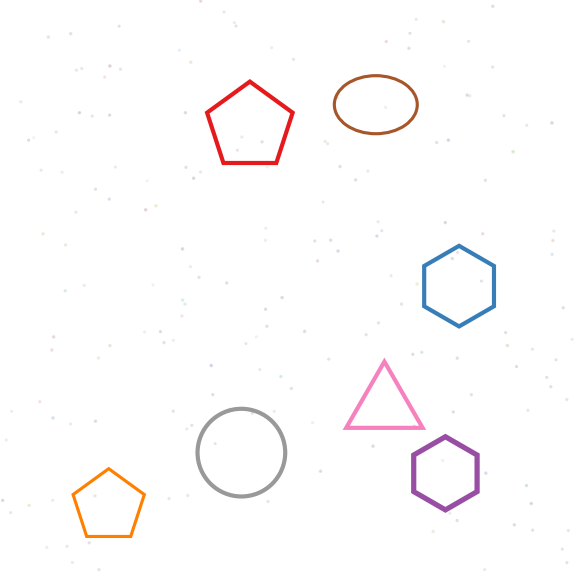[{"shape": "pentagon", "thickness": 2, "radius": 0.39, "center": [0.433, 0.78]}, {"shape": "hexagon", "thickness": 2, "radius": 0.35, "center": [0.795, 0.504]}, {"shape": "hexagon", "thickness": 2.5, "radius": 0.32, "center": [0.771, 0.18]}, {"shape": "pentagon", "thickness": 1.5, "radius": 0.32, "center": [0.188, 0.123]}, {"shape": "oval", "thickness": 1.5, "radius": 0.36, "center": [0.651, 0.818]}, {"shape": "triangle", "thickness": 2, "radius": 0.38, "center": [0.666, 0.296]}, {"shape": "circle", "thickness": 2, "radius": 0.38, "center": [0.418, 0.215]}]